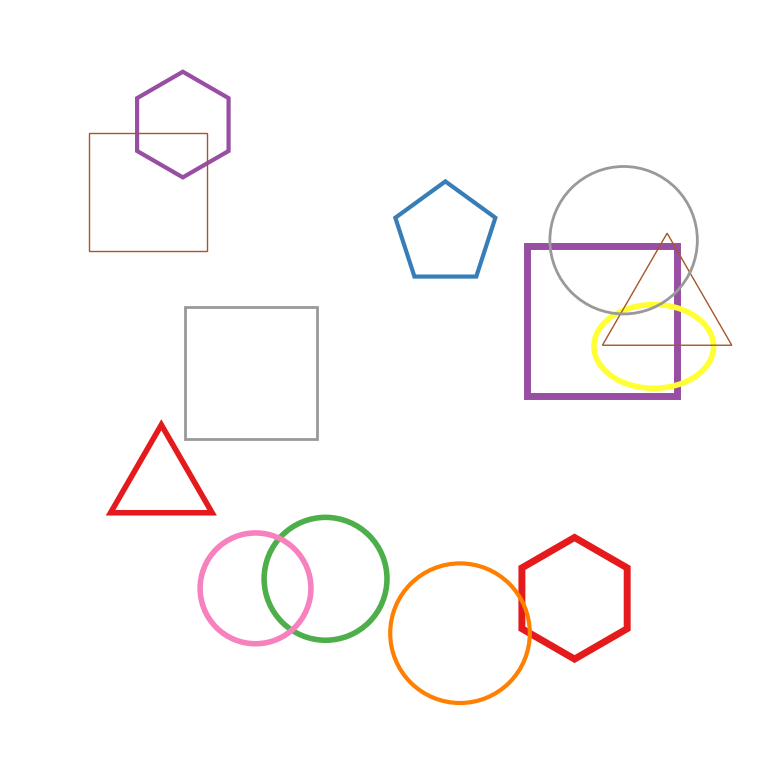[{"shape": "hexagon", "thickness": 2.5, "radius": 0.39, "center": [0.746, 0.223]}, {"shape": "triangle", "thickness": 2, "radius": 0.38, "center": [0.21, 0.372]}, {"shape": "pentagon", "thickness": 1.5, "radius": 0.34, "center": [0.578, 0.696]}, {"shape": "circle", "thickness": 2, "radius": 0.4, "center": [0.423, 0.248]}, {"shape": "hexagon", "thickness": 1.5, "radius": 0.34, "center": [0.237, 0.838]}, {"shape": "square", "thickness": 2.5, "radius": 0.49, "center": [0.782, 0.583]}, {"shape": "circle", "thickness": 1.5, "radius": 0.45, "center": [0.597, 0.178]}, {"shape": "oval", "thickness": 2, "radius": 0.39, "center": [0.849, 0.55]}, {"shape": "triangle", "thickness": 0.5, "radius": 0.49, "center": [0.866, 0.6]}, {"shape": "square", "thickness": 0.5, "radius": 0.38, "center": [0.192, 0.751]}, {"shape": "circle", "thickness": 2, "radius": 0.36, "center": [0.332, 0.236]}, {"shape": "square", "thickness": 1, "radius": 0.43, "center": [0.326, 0.515]}, {"shape": "circle", "thickness": 1, "radius": 0.48, "center": [0.81, 0.688]}]